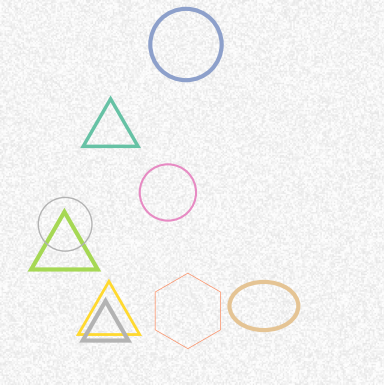[{"shape": "triangle", "thickness": 2.5, "radius": 0.41, "center": [0.287, 0.661]}, {"shape": "hexagon", "thickness": 0.5, "radius": 0.49, "center": [0.488, 0.192]}, {"shape": "circle", "thickness": 3, "radius": 0.46, "center": [0.483, 0.884]}, {"shape": "circle", "thickness": 1.5, "radius": 0.37, "center": [0.436, 0.5]}, {"shape": "triangle", "thickness": 3, "radius": 0.5, "center": [0.167, 0.35]}, {"shape": "triangle", "thickness": 2, "radius": 0.46, "center": [0.283, 0.177]}, {"shape": "oval", "thickness": 3, "radius": 0.45, "center": [0.685, 0.205]}, {"shape": "circle", "thickness": 1, "radius": 0.35, "center": [0.169, 0.417]}, {"shape": "triangle", "thickness": 3, "radius": 0.34, "center": [0.274, 0.15]}]